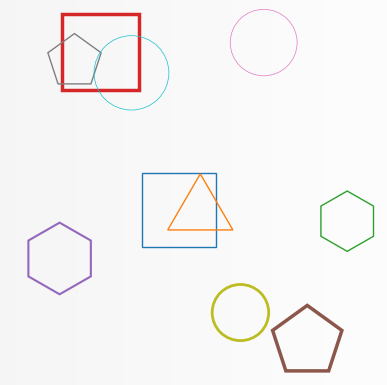[{"shape": "square", "thickness": 1, "radius": 0.48, "center": [0.462, 0.454]}, {"shape": "triangle", "thickness": 1, "radius": 0.49, "center": [0.517, 0.451]}, {"shape": "hexagon", "thickness": 1, "radius": 0.39, "center": [0.896, 0.425]}, {"shape": "square", "thickness": 2.5, "radius": 0.5, "center": [0.259, 0.865]}, {"shape": "hexagon", "thickness": 1.5, "radius": 0.47, "center": [0.154, 0.329]}, {"shape": "pentagon", "thickness": 2.5, "radius": 0.47, "center": [0.793, 0.113]}, {"shape": "circle", "thickness": 0.5, "radius": 0.43, "center": [0.68, 0.889]}, {"shape": "pentagon", "thickness": 1, "radius": 0.36, "center": [0.192, 0.841]}, {"shape": "circle", "thickness": 2, "radius": 0.36, "center": [0.62, 0.188]}, {"shape": "circle", "thickness": 0.5, "radius": 0.48, "center": [0.339, 0.811]}]